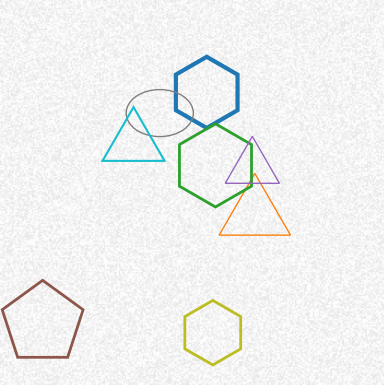[{"shape": "hexagon", "thickness": 3, "radius": 0.46, "center": [0.537, 0.76]}, {"shape": "triangle", "thickness": 1, "radius": 0.53, "center": [0.662, 0.443]}, {"shape": "hexagon", "thickness": 2, "radius": 0.54, "center": [0.56, 0.57]}, {"shape": "triangle", "thickness": 1, "radius": 0.41, "center": [0.655, 0.565]}, {"shape": "pentagon", "thickness": 2, "radius": 0.55, "center": [0.111, 0.161]}, {"shape": "oval", "thickness": 1, "radius": 0.44, "center": [0.415, 0.706]}, {"shape": "hexagon", "thickness": 2, "radius": 0.42, "center": [0.553, 0.136]}, {"shape": "triangle", "thickness": 1.5, "radius": 0.47, "center": [0.347, 0.629]}]